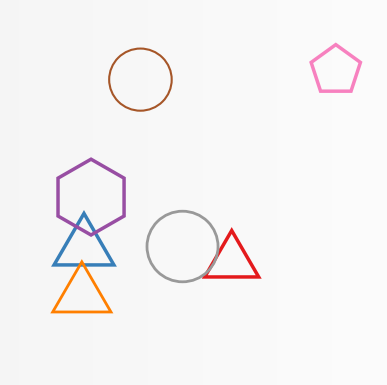[{"shape": "triangle", "thickness": 2.5, "radius": 0.4, "center": [0.598, 0.321]}, {"shape": "triangle", "thickness": 2.5, "radius": 0.45, "center": [0.217, 0.356]}, {"shape": "hexagon", "thickness": 2.5, "radius": 0.49, "center": [0.235, 0.488]}, {"shape": "triangle", "thickness": 2, "radius": 0.43, "center": [0.211, 0.233]}, {"shape": "circle", "thickness": 1.5, "radius": 0.4, "center": [0.362, 0.793]}, {"shape": "pentagon", "thickness": 2.5, "radius": 0.33, "center": [0.867, 0.817]}, {"shape": "circle", "thickness": 2, "radius": 0.46, "center": [0.471, 0.36]}]